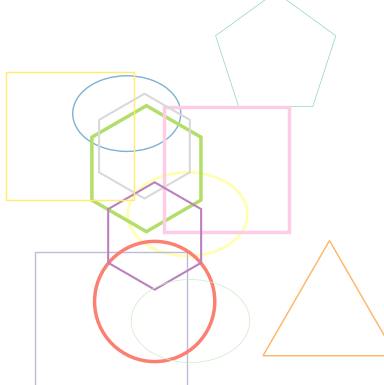[{"shape": "pentagon", "thickness": 0.5, "radius": 0.82, "center": [0.716, 0.856]}, {"shape": "oval", "thickness": 2, "radius": 0.78, "center": [0.487, 0.444]}, {"shape": "square", "thickness": 1, "radius": 0.99, "center": [0.288, 0.147]}, {"shape": "circle", "thickness": 2.5, "radius": 0.78, "center": [0.402, 0.217]}, {"shape": "oval", "thickness": 1, "radius": 0.7, "center": [0.329, 0.705]}, {"shape": "triangle", "thickness": 1, "radius": 1.0, "center": [0.856, 0.176]}, {"shape": "hexagon", "thickness": 2.5, "radius": 0.82, "center": [0.38, 0.562]}, {"shape": "square", "thickness": 2.5, "radius": 0.81, "center": [0.589, 0.559]}, {"shape": "hexagon", "thickness": 1.5, "radius": 0.68, "center": [0.375, 0.62]}, {"shape": "hexagon", "thickness": 1.5, "radius": 0.7, "center": [0.402, 0.387]}, {"shape": "oval", "thickness": 0.5, "radius": 0.77, "center": [0.495, 0.166]}, {"shape": "square", "thickness": 1, "radius": 0.83, "center": [0.181, 0.647]}]